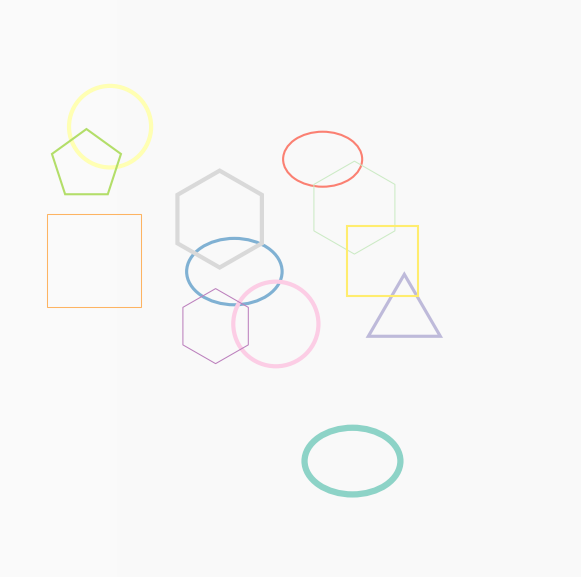[{"shape": "oval", "thickness": 3, "radius": 0.41, "center": [0.606, 0.201]}, {"shape": "circle", "thickness": 2, "radius": 0.35, "center": [0.189, 0.78]}, {"shape": "triangle", "thickness": 1.5, "radius": 0.36, "center": [0.696, 0.453]}, {"shape": "oval", "thickness": 1, "radius": 0.34, "center": [0.555, 0.723]}, {"shape": "oval", "thickness": 1.5, "radius": 0.41, "center": [0.403, 0.529]}, {"shape": "square", "thickness": 0.5, "radius": 0.4, "center": [0.161, 0.549]}, {"shape": "pentagon", "thickness": 1, "radius": 0.31, "center": [0.149, 0.713]}, {"shape": "circle", "thickness": 2, "radius": 0.37, "center": [0.475, 0.438]}, {"shape": "hexagon", "thickness": 2, "radius": 0.42, "center": [0.378, 0.62]}, {"shape": "hexagon", "thickness": 0.5, "radius": 0.32, "center": [0.371, 0.434]}, {"shape": "hexagon", "thickness": 0.5, "radius": 0.4, "center": [0.61, 0.64]}, {"shape": "square", "thickness": 1, "radius": 0.3, "center": [0.658, 0.547]}]